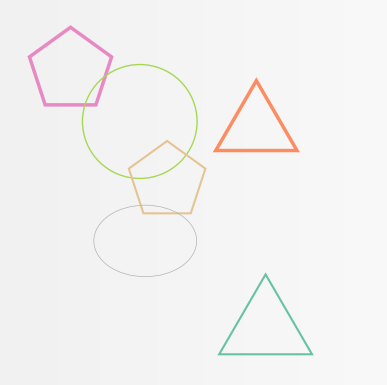[{"shape": "triangle", "thickness": 1.5, "radius": 0.69, "center": [0.685, 0.149]}, {"shape": "triangle", "thickness": 2.5, "radius": 0.61, "center": [0.662, 0.67]}, {"shape": "pentagon", "thickness": 2.5, "radius": 0.56, "center": [0.182, 0.818]}, {"shape": "circle", "thickness": 1, "radius": 0.74, "center": [0.361, 0.684]}, {"shape": "pentagon", "thickness": 1.5, "radius": 0.52, "center": [0.431, 0.53]}, {"shape": "oval", "thickness": 0.5, "radius": 0.66, "center": [0.375, 0.374]}]